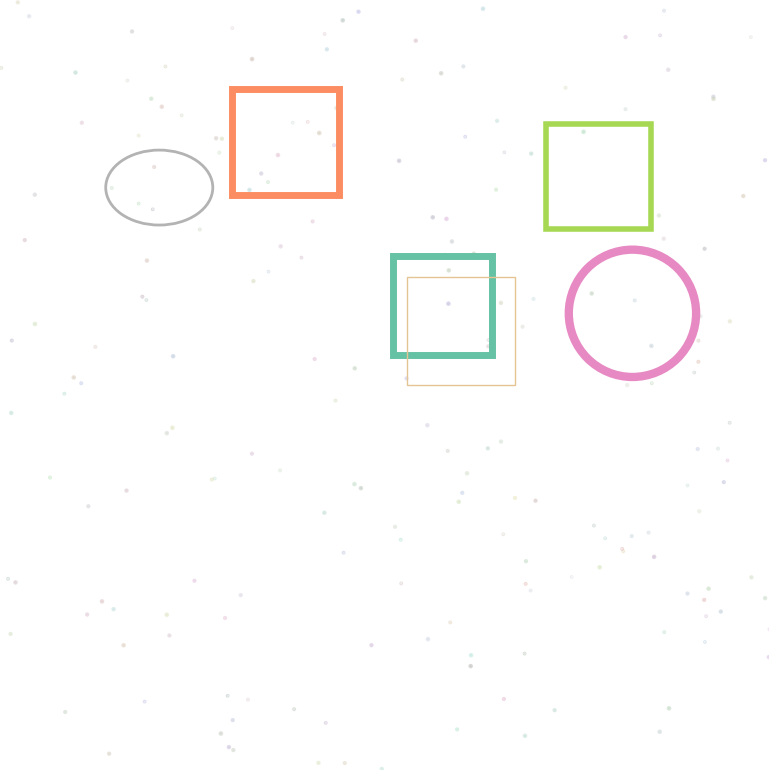[{"shape": "square", "thickness": 2.5, "radius": 0.32, "center": [0.574, 0.604]}, {"shape": "square", "thickness": 2.5, "radius": 0.35, "center": [0.371, 0.816]}, {"shape": "circle", "thickness": 3, "radius": 0.41, "center": [0.821, 0.593]}, {"shape": "square", "thickness": 2, "radius": 0.34, "center": [0.778, 0.77]}, {"shape": "square", "thickness": 0.5, "radius": 0.35, "center": [0.599, 0.57]}, {"shape": "oval", "thickness": 1, "radius": 0.35, "center": [0.207, 0.756]}]